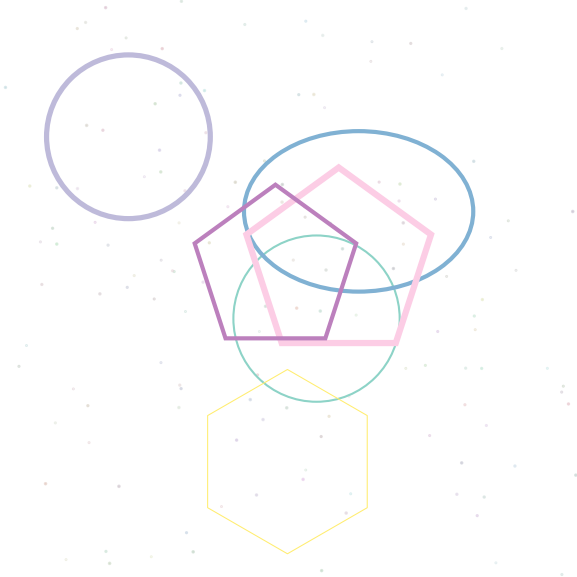[{"shape": "circle", "thickness": 1, "radius": 0.72, "center": [0.548, 0.447]}, {"shape": "circle", "thickness": 2.5, "radius": 0.71, "center": [0.222, 0.762]}, {"shape": "oval", "thickness": 2, "radius": 0.99, "center": [0.621, 0.633]}, {"shape": "pentagon", "thickness": 3, "radius": 0.84, "center": [0.587, 0.541]}, {"shape": "pentagon", "thickness": 2, "radius": 0.74, "center": [0.477, 0.532]}, {"shape": "hexagon", "thickness": 0.5, "radius": 0.8, "center": [0.498, 0.2]}]